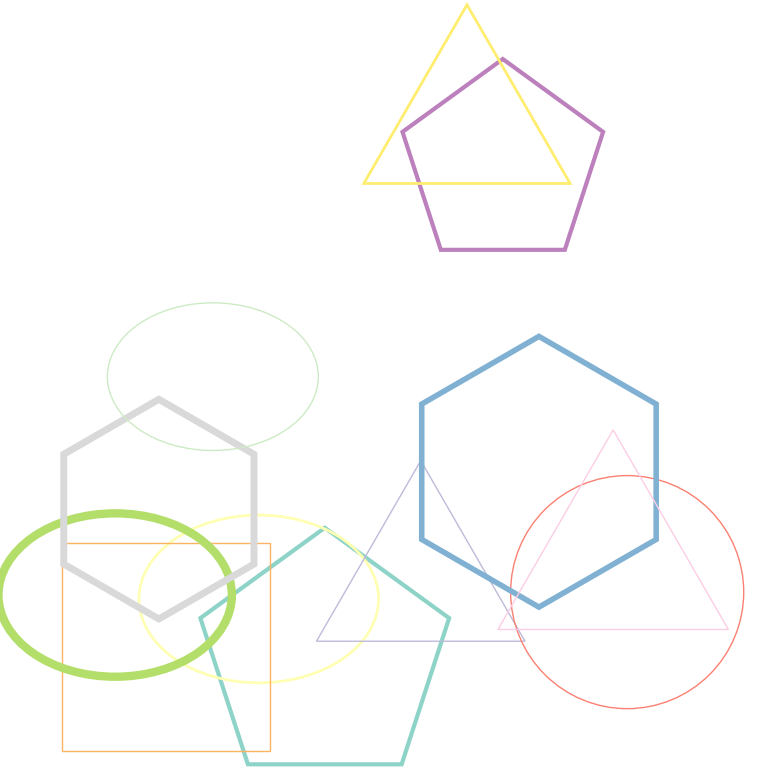[{"shape": "pentagon", "thickness": 1.5, "radius": 0.85, "center": [0.422, 0.145]}, {"shape": "oval", "thickness": 1, "radius": 0.78, "center": [0.336, 0.222]}, {"shape": "triangle", "thickness": 0.5, "radius": 0.78, "center": [0.546, 0.245]}, {"shape": "circle", "thickness": 0.5, "radius": 0.76, "center": [0.815, 0.231]}, {"shape": "hexagon", "thickness": 2, "radius": 0.88, "center": [0.7, 0.387]}, {"shape": "square", "thickness": 0.5, "radius": 0.68, "center": [0.215, 0.16]}, {"shape": "oval", "thickness": 3, "radius": 0.76, "center": [0.15, 0.227]}, {"shape": "triangle", "thickness": 0.5, "radius": 0.86, "center": [0.796, 0.269]}, {"shape": "hexagon", "thickness": 2.5, "radius": 0.71, "center": [0.206, 0.339]}, {"shape": "pentagon", "thickness": 1.5, "radius": 0.68, "center": [0.653, 0.786]}, {"shape": "oval", "thickness": 0.5, "radius": 0.68, "center": [0.276, 0.511]}, {"shape": "triangle", "thickness": 1, "radius": 0.77, "center": [0.606, 0.839]}]